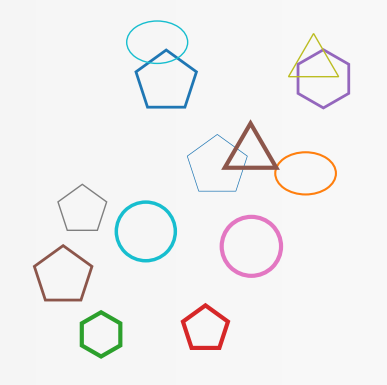[{"shape": "pentagon", "thickness": 2, "radius": 0.41, "center": [0.429, 0.788]}, {"shape": "pentagon", "thickness": 0.5, "radius": 0.41, "center": [0.561, 0.569]}, {"shape": "oval", "thickness": 1.5, "radius": 0.39, "center": [0.789, 0.55]}, {"shape": "hexagon", "thickness": 3, "radius": 0.29, "center": [0.261, 0.131]}, {"shape": "pentagon", "thickness": 3, "radius": 0.31, "center": [0.53, 0.146]}, {"shape": "hexagon", "thickness": 2, "radius": 0.38, "center": [0.835, 0.795]}, {"shape": "triangle", "thickness": 3, "radius": 0.38, "center": [0.647, 0.603]}, {"shape": "pentagon", "thickness": 2, "radius": 0.39, "center": [0.163, 0.284]}, {"shape": "circle", "thickness": 3, "radius": 0.38, "center": [0.649, 0.36]}, {"shape": "pentagon", "thickness": 1, "radius": 0.33, "center": [0.212, 0.455]}, {"shape": "triangle", "thickness": 1, "radius": 0.37, "center": [0.809, 0.838]}, {"shape": "circle", "thickness": 2.5, "radius": 0.38, "center": [0.376, 0.399]}, {"shape": "oval", "thickness": 1, "radius": 0.39, "center": [0.406, 0.89]}]